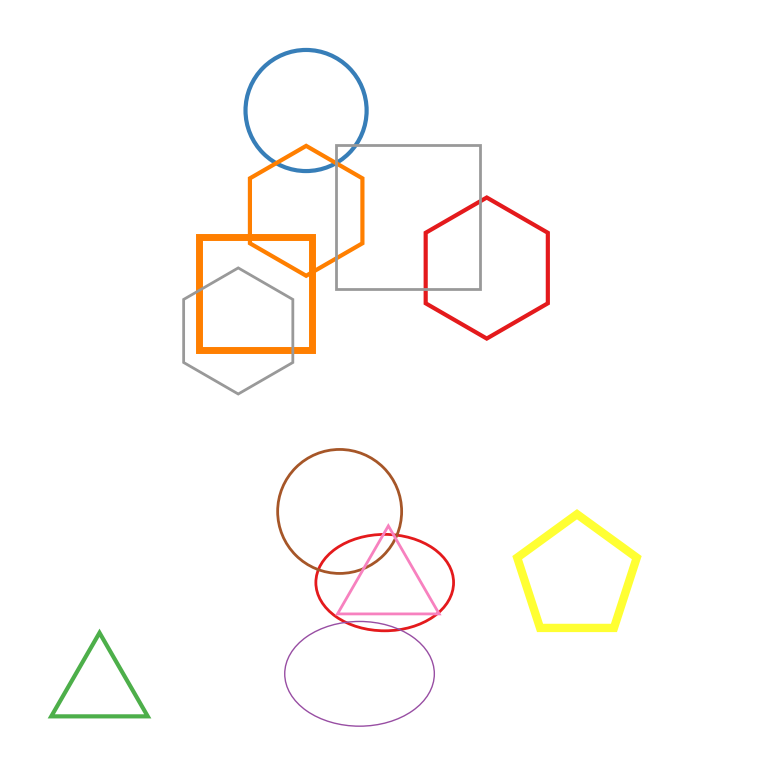[{"shape": "oval", "thickness": 1, "radius": 0.45, "center": [0.5, 0.243]}, {"shape": "hexagon", "thickness": 1.5, "radius": 0.46, "center": [0.632, 0.652]}, {"shape": "circle", "thickness": 1.5, "radius": 0.39, "center": [0.397, 0.856]}, {"shape": "triangle", "thickness": 1.5, "radius": 0.36, "center": [0.129, 0.106]}, {"shape": "oval", "thickness": 0.5, "radius": 0.49, "center": [0.467, 0.125]}, {"shape": "hexagon", "thickness": 1.5, "radius": 0.42, "center": [0.398, 0.726]}, {"shape": "square", "thickness": 2.5, "radius": 0.37, "center": [0.332, 0.618]}, {"shape": "pentagon", "thickness": 3, "radius": 0.41, "center": [0.749, 0.251]}, {"shape": "circle", "thickness": 1, "radius": 0.4, "center": [0.441, 0.336]}, {"shape": "triangle", "thickness": 1, "radius": 0.38, "center": [0.504, 0.241]}, {"shape": "hexagon", "thickness": 1, "radius": 0.41, "center": [0.309, 0.57]}, {"shape": "square", "thickness": 1, "radius": 0.47, "center": [0.53, 0.718]}]